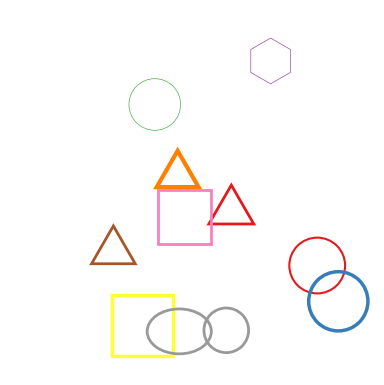[{"shape": "circle", "thickness": 1.5, "radius": 0.36, "center": [0.824, 0.31]}, {"shape": "triangle", "thickness": 2, "radius": 0.34, "center": [0.601, 0.452]}, {"shape": "circle", "thickness": 2.5, "radius": 0.38, "center": [0.879, 0.217]}, {"shape": "circle", "thickness": 0.5, "radius": 0.34, "center": [0.402, 0.729]}, {"shape": "hexagon", "thickness": 0.5, "radius": 0.3, "center": [0.703, 0.842]}, {"shape": "triangle", "thickness": 3, "radius": 0.31, "center": [0.461, 0.545]}, {"shape": "square", "thickness": 2.5, "radius": 0.4, "center": [0.37, 0.154]}, {"shape": "triangle", "thickness": 2, "radius": 0.33, "center": [0.295, 0.348]}, {"shape": "square", "thickness": 2, "radius": 0.35, "center": [0.479, 0.437]}, {"shape": "circle", "thickness": 2, "radius": 0.29, "center": [0.588, 0.142]}, {"shape": "oval", "thickness": 2, "radius": 0.42, "center": [0.466, 0.139]}]